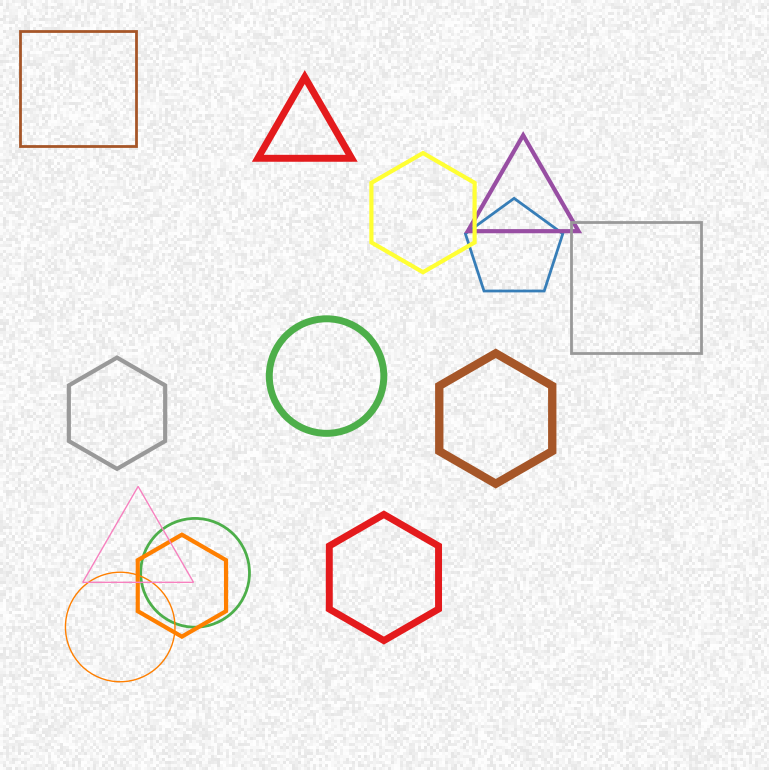[{"shape": "hexagon", "thickness": 2.5, "radius": 0.41, "center": [0.499, 0.25]}, {"shape": "triangle", "thickness": 2.5, "radius": 0.35, "center": [0.396, 0.83]}, {"shape": "pentagon", "thickness": 1, "radius": 0.33, "center": [0.668, 0.676]}, {"shape": "circle", "thickness": 1, "radius": 0.35, "center": [0.253, 0.256]}, {"shape": "circle", "thickness": 2.5, "radius": 0.37, "center": [0.424, 0.512]}, {"shape": "triangle", "thickness": 1.5, "radius": 0.42, "center": [0.679, 0.741]}, {"shape": "circle", "thickness": 0.5, "radius": 0.36, "center": [0.156, 0.186]}, {"shape": "hexagon", "thickness": 1.5, "radius": 0.33, "center": [0.236, 0.239]}, {"shape": "hexagon", "thickness": 1.5, "radius": 0.39, "center": [0.549, 0.724]}, {"shape": "square", "thickness": 1, "radius": 0.37, "center": [0.101, 0.885]}, {"shape": "hexagon", "thickness": 3, "radius": 0.42, "center": [0.644, 0.456]}, {"shape": "triangle", "thickness": 0.5, "radius": 0.42, "center": [0.179, 0.285]}, {"shape": "square", "thickness": 1, "radius": 0.42, "center": [0.826, 0.627]}, {"shape": "hexagon", "thickness": 1.5, "radius": 0.36, "center": [0.152, 0.463]}]